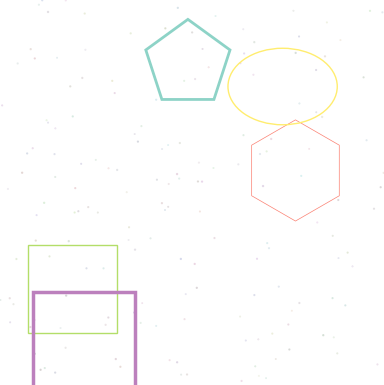[{"shape": "pentagon", "thickness": 2, "radius": 0.57, "center": [0.488, 0.835]}, {"shape": "hexagon", "thickness": 0.5, "radius": 0.66, "center": [0.767, 0.557]}, {"shape": "square", "thickness": 1, "radius": 0.58, "center": [0.189, 0.249]}, {"shape": "square", "thickness": 2.5, "radius": 0.66, "center": [0.219, 0.109]}, {"shape": "oval", "thickness": 1, "radius": 0.71, "center": [0.734, 0.775]}]